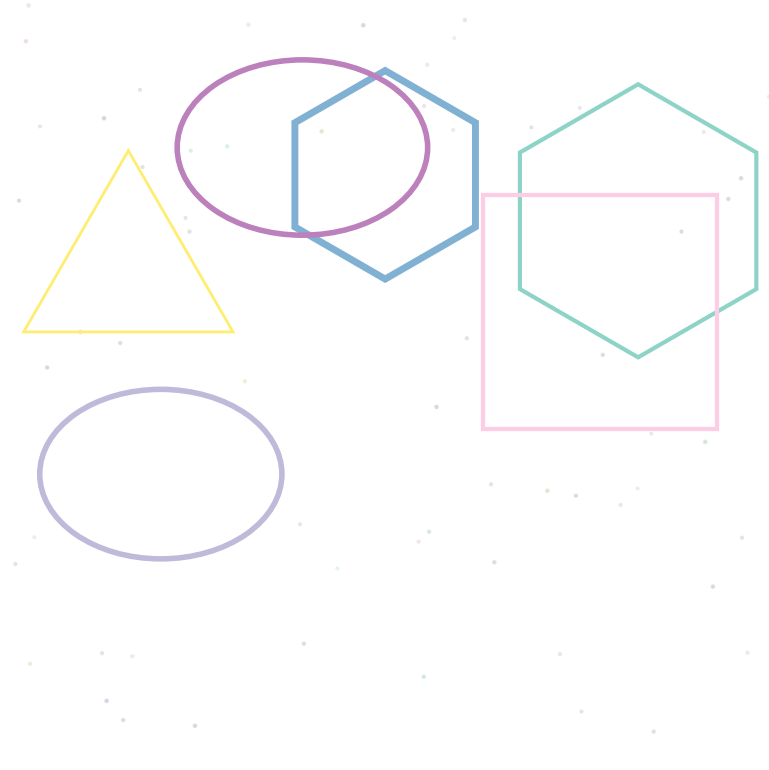[{"shape": "hexagon", "thickness": 1.5, "radius": 0.89, "center": [0.829, 0.713]}, {"shape": "oval", "thickness": 2, "radius": 0.79, "center": [0.209, 0.384]}, {"shape": "hexagon", "thickness": 2.5, "radius": 0.68, "center": [0.5, 0.773]}, {"shape": "square", "thickness": 1.5, "radius": 0.76, "center": [0.779, 0.594]}, {"shape": "oval", "thickness": 2, "radius": 0.81, "center": [0.393, 0.808]}, {"shape": "triangle", "thickness": 1, "radius": 0.78, "center": [0.167, 0.647]}]